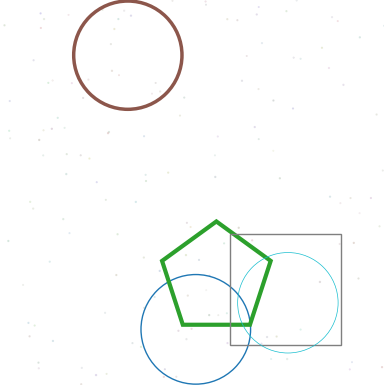[{"shape": "circle", "thickness": 1, "radius": 0.71, "center": [0.509, 0.145]}, {"shape": "pentagon", "thickness": 3, "radius": 0.74, "center": [0.562, 0.276]}, {"shape": "circle", "thickness": 2.5, "radius": 0.7, "center": [0.332, 0.857]}, {"shape": "square", "thickness": 1, "radius": 0.72, "center": [0.743, 0.249]}, {"shape": "circle", "thickness": 0.5, "radius": 0.65, "center": [0.748, 0.214]}]